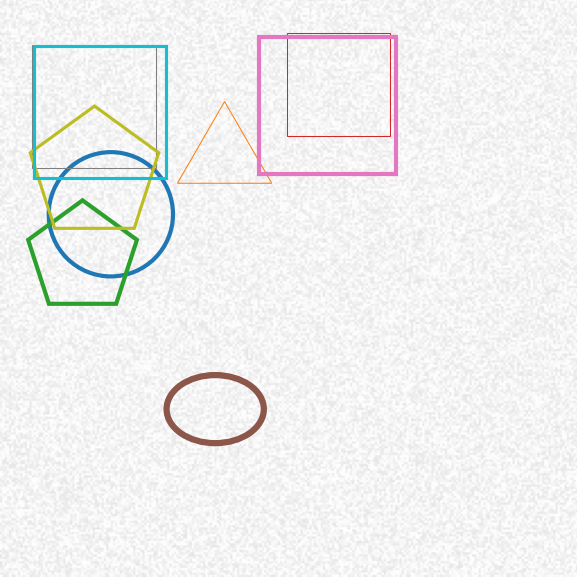[{"shape": "circle", "thickness": 2, "radius": 0.54, "center": [0.192, 0.628]}, {"shape": "triangle", "thickness": 0.5, "radius": 0.47, "center": [0.389, 0.729]}, {"shape": "pentagon", "thickness": 2, "radius": 0.5, "center": [0.143, 0.553]}, {"shape": "square", "thickness": 0.5, "radius": 0.45, "center": [0.586, 0.853]}, {"shape": "oval", "thickness": 3, "radius": 0.42, "center": [0.373, 0.291]}, {"shape": "square", "thickness": 2, "radius": 0.59, "center": [0.567, 0.816]}, {"shape": "square", "thickness": 0.5, "radius": 0.53, "center": [0.163, 0.815]}, {"shape": "pentagon", "thickness": 1.5, "radius": 0.59, "center": [0.164, 0.698]}, {"shape": "square", "thickness": 1.5, "radius": 0.57, "center": [0.173, 0.805]}]